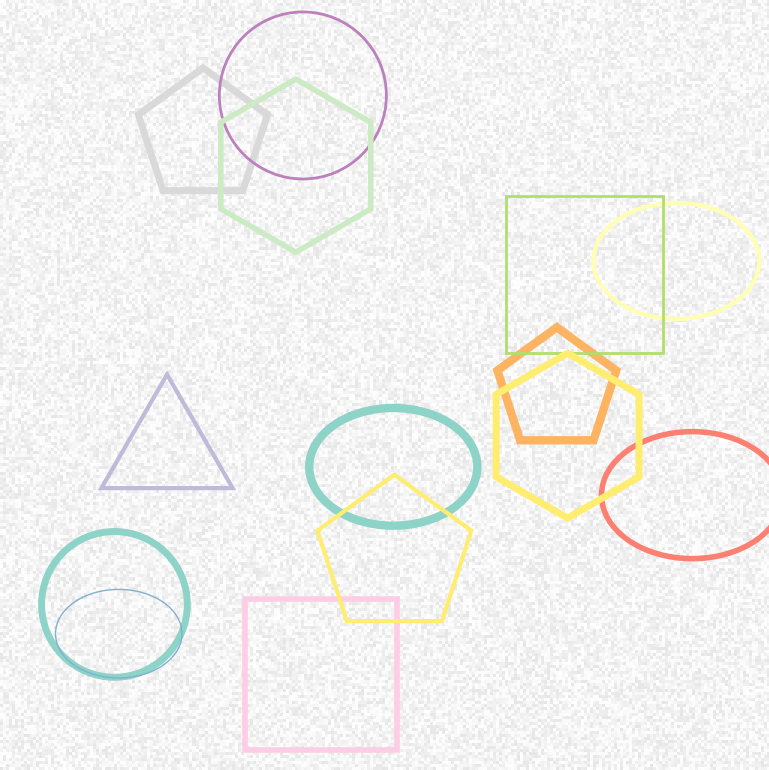[{"shape": "circle", "thickness": 2.5, "radius": 0.47, "center": [0.149, 0.215]}, {"shape": "oval", "thickness": 3, "radius": 0.55, "center": [0.511, 0.394]}, {"shape": "oval", "thickness": 1.5, "radius": 0.54, "center": [0.878, 0.661]}, {"shape": "triangle", "thickness": 1.5, "radius": 0.49, "center": [0.217, 0.415]}, {"shape": "oval", "thickness": 2, "radius": 0.59, "center": [0.899, 0.357]}, {"shape": "oval", "thickness": 0.5, "radius": 0.41, "center": [0.154, 0.177]}, {"shape": "pentagon", "thickness": 3, "radius": 0.41, "center": [0.723, 0.494]}, {"shape": "square", "thickness": 1, "radius": 0.51, "center": [0.759, 0.644]}, {"shape": "square", "thickness": 2, "radius": 0.49, "center": [0.417, 0.124]}, {"shape": "pentagon", "thickness": 2.5, "radius": 0.44, "center": [0.264, 0.824]}, {"shape": "circle", "thickness": 1, "radius": 0.54, "center": [0.393, 0.876]}, {"shape": "hexagon", "thickness": 2, "radius": 0.56, "center": [0.384, 0.785]}, {"shape": "hexagon", "thickness": 2.5, "radius": 0.54, "center": [0.737, 0.434]}, {"shape": "pentagon", "thickness": 1.5, "radius": 0.53, "center": [0.512, 0.278]}]